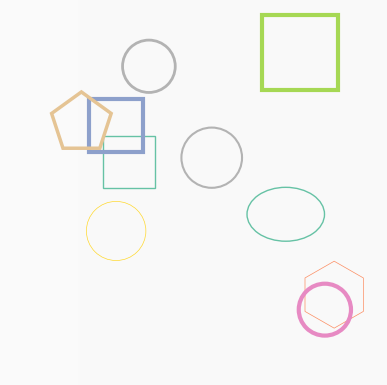[{"shape": "oval", "thickness": 1, "radius": 0.5, "center": [0.737, 0.443]}, {"shape": "square", "thickness": 1, "radius": 0.34, "center": [0.333, 0.578]}, {"shape": "hexagon", "thickness": 0.5, "radius": 0.43, "center": [0.862, 0.235]}, {"shape": "square", "thickness": 3, "radius": 0.35, "center": [0.3, 0.674]}, {"shape": "circle", "thickness": 3, "radius": 0.34, "center": [0.838, 0.196]}, {"shape": "square", "thickness": 3, "radius": 0.48, "center": [0.774, 0.863]}, {"shape": "circle", "thickness": 0.5, "radius": 0.38, "center": [0.3, 0.4]}, {"shape": "pentagon", "thickness": 2.5, "radius": 0.4, "center": [0.21, 0.68]}, {"shape": "circle", "thickness": 2, "radius": 0.34, "center": [0.384, 0.828]}, {"shape": "circle", "thickness": 1.5, "radius": 0.39, "center": [0.546, 0.59]}]